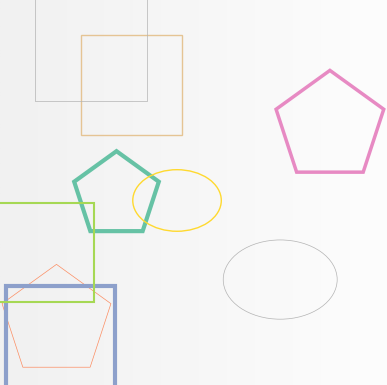[{"shape": "pentagon", "thickness": 3, "radius": 0.57, "center": [0.301, 0.493]}, {"shape": "pentagon", "thickness": 0.5, "radius": 0.74, "center": [0.146, 0.166]}, {"shape": "square", "thickness": 3, "radius": 0.71, "center": [0.156, 0.115]}, {"shape": "pentagon", "thickness": 2.5, "radius": 0.73, "center": [0.851, 0.671]}, {"shape": "square", "thickness": 1.5, "radius": 0.64, "center": [0.114, 0.344]}, {"shape": "oval", "thickness": 1, "radius": 0.57, "center": [0.457, 0.479]}, {"shape": "square", "thickness": 1, "radius": 0.65, "center": [0.34, 0.78]}, {"shape": "oval", "thickness": 0.5, "radius": 0.74, "center": [0.723, 0.274]}, {"shape": "square", "thickness": 0.5, "radius": 0.72, "center": [0.235, 0.881]}]